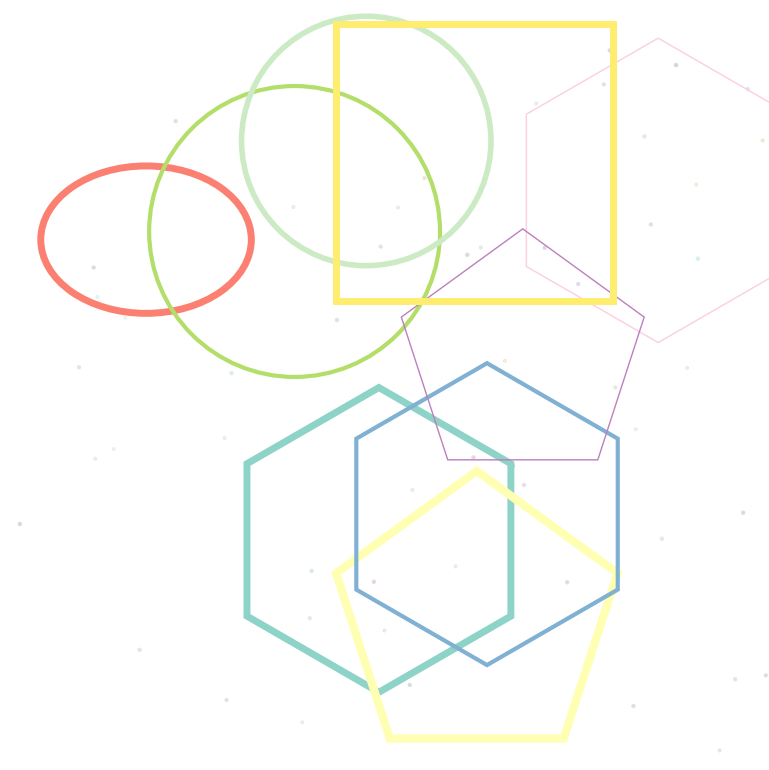[{"shape": "hexagon", "thickness": 2.5, "radius": 0.99, "center": [0.492, 0.299]}, {"shape": "pentagon", "thickness": 3, "radius": 0.96, "center": [0.619, 0.196]}, {"shape": "oval", "thickness": 2.5, "radius": 0.68, "center": [0.19, 0.689]}, {"shape": "hexagon", "thickness": 1.5, "radius": 0.98, "center": [0.632, 0.332]}, {"shape": "circle", "thickness": 1.5, "radius": 0.94, "center": [0.383, 0.699]}, {"shape": "hexagon", "thickness": 0.5, "radius": 0.99, "center": [0.855, 0.753]}, {"shape": "pentagon", "thickness": 0.5, "radius": 0.83, "center": [0.679, 0.537]}, {"shape": "circle", "thickness": 2, "radius": 0.81, "center": [0.476, 0.817]}, {"shape": "square", "thickness": 2.5, "radius": 0.9, "center": [0.616, 0.79]}]